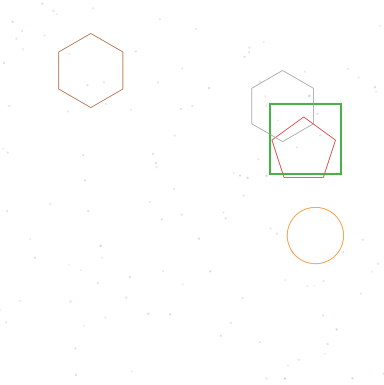[{"shape": "pentagon", "thickness": 0.5, "radius": 0.43, "center": [0.789, 0.609]}, {"shape": "square", "thickness": 1.5, "radius": 0.46, "center": [0.794, 0.639]}, {"shape": "circle", "thickness": 0.5, "radius": 0.37, "center": [0.819, 0.388]}, {"shape": "hexagon", "thickness": 0.5, "radius": 0.48, "center": [0.236, 0.817]}, {"shape": "hexagon", "thickness": 0.5, "radius": 0.46, "center": [0.734, 0.725]}]